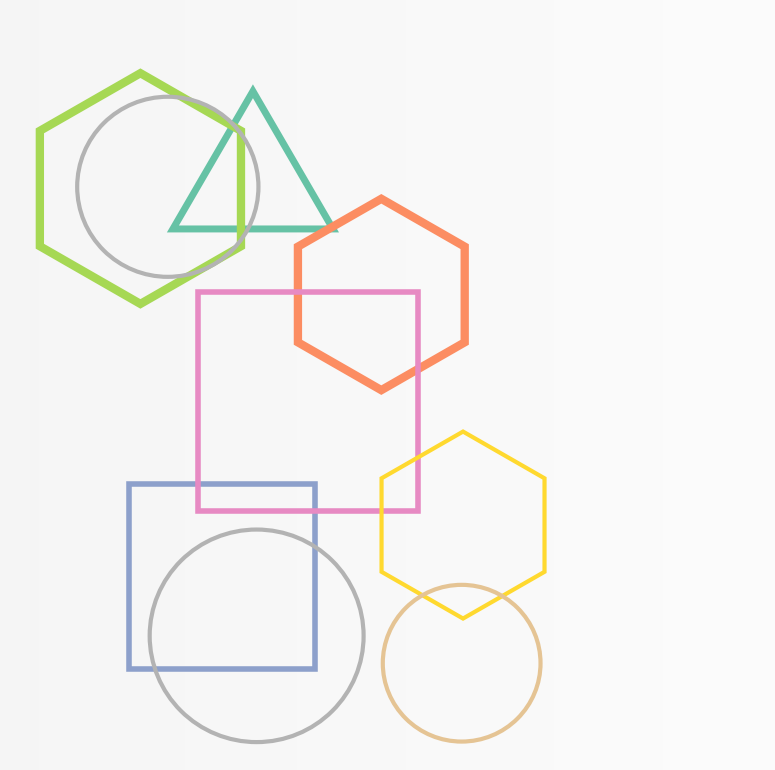[{"shape": "triangle", "thickness": 2.5, "radius": 0.6, "center": [0.326, 0.762]}, {"shape": "hexagon", "thickness": 3, "radius": 0.62, "center": [0.492, 0.618]}, {"shape": "square", "thickness": 2, "radius": 0.6, "center": [0.286, 0.251]}, {"shape": "square", "thickness": 2, "radius": 0.71, "center": [0.397, 0.479]}, {"shape": "hexagon", "thickness": 3, "radius": 0.75, "center": [0.181, 0.755]}, {"shape": "hexagon", "thickness": 1.5, "radius": 0.61, "center": [0.597, 0.318]}, {"shape": "circle", "thickness": 1.5, "radius": 0.51, "center": [0.596, 0.139]}, {"shape": "circle", "thickness": 1.5, "radius": 0.69, "center": [0.331, 0.174]}, {"shape": "circle", "thickness": 1.5, "radius": 0.58, "center": [0.217, 0.757]}]